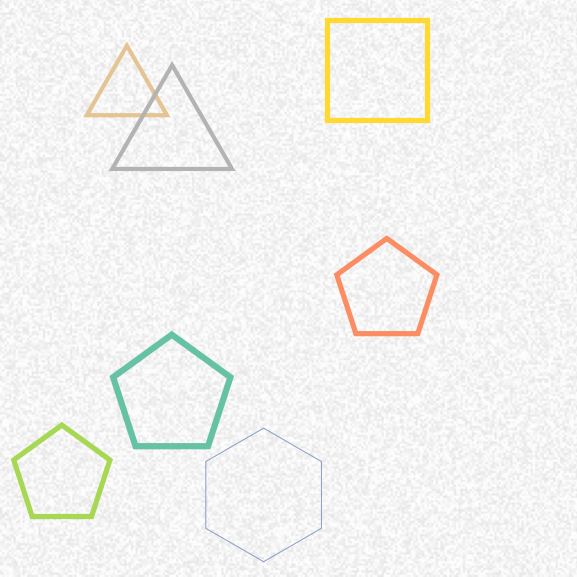[{"shape": "pentagon", "thickness": 3, "radius": 0.53, "center": [0.297, 0.313]}, {"shape": "pentagon", "thickness": 2.5, "radius": 0.46, "center": [0.67, 0.495]}, {"shape": "hexagon", "thickness": 0.5, "radius": 0.58, "center": [0.457, 0.142]}, {"shape": "pentagon", "thickness": 2.5, "radius": 0.44, "center": [0.107, 0.176]}, {"shape": "square", "thickness": 2.5, "radius": 0.43, "center": [0.652, 0.878]}, {"shape": "triangle", "thickness": 2, "radius": 0.4, "center": [0.22, 0.84]}, {"shape": "triangle", "thickness": 2, "radius": 0.6, "center": [0.298, 0.767]}]